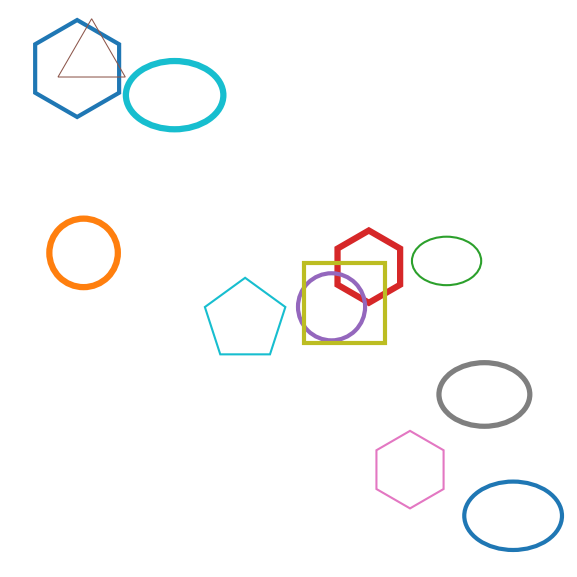[{"shape": "oval", "thickness": 2, "radius": 0.42, "center": [0.889, 0.106]}, {"shape": "hexagon", "thickness": 2, "radius": 0.42, "center": [0.134, 0.88]}, {"shape": "circle", "thickness": 3, "radius": 0.3, "center": [0.145, 0.561]}, {"shape": "oval", "thickness": 1, "radius": 0.3, "center": [0.773, 0.547]}, {"shape": "hexagon", "thickness": 3, "radius": 0.31, "center": [0.639, 0.537]}, {"shape": "circle", "thickness": 2, "radius": 0.29, "center": [0.574, 0.468]}, {"shape": "triangle", "thickness": 0.5, "radius": 0.34, "center": [0.159, 0.899]}, {"shape": "hexagon", "thickness": 1, "radius": 0.34, "center": [0.71, 0.186]}, {"shape": "oval", "thickness": 2.5, "radius": 0.39, "center": [0.839, 0.316]}, {"shape": "square", "thickness": 2, "radius": 0.35, "center": [0.596, 0.474]}, {"shape": "oval", "thickness": 3, "radius": 0.42, "center": [0.302, 0.834]}, {"shape": "pentagon", "thickness": 1, "radius": 0.37, "center": [0.424, 0.445]}]